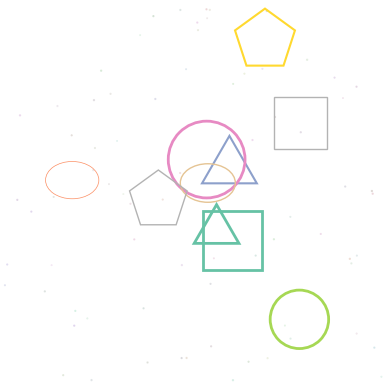[{"shape": "square", "thickness": 2, "radius": 0.38, "center": [0.604, 0.375]}, {"shape": "triangle", "thickness": 2, "radius": 0.34, "center": [0.563, 0.401]}, {"shape": "oval", "thickness": 0.5, "radius": 0.35, "center": [0.188, 0.532]}, {"shape": "triangle", "thickness": 1.5, "radius": 0.41, "center": [0.596, 0.565]}, {"shape": "circle", "thickness": 2, "radius": 0.5, "center": [0.537, 0.586]}, {"shape": "circle", "thickness": 2, "radius": 0.38, "center": [0.778, 0.171]}, {"shape": "pentagon", "thickness": 1.5, "radius": 0.41, "center": [0.688, 0.896]}, {"shape": "oval", "thickness": 1, "radius": 0.36, "center": [0.54, 0.525]}, {"shape": "square", "thickness": 1, "radius": 0.34, "center": [0.781, 0.68]}, {"shape": "pentagon", "thickness": 1, "radius": 0.39, "center": [0.411, 0.48]}]